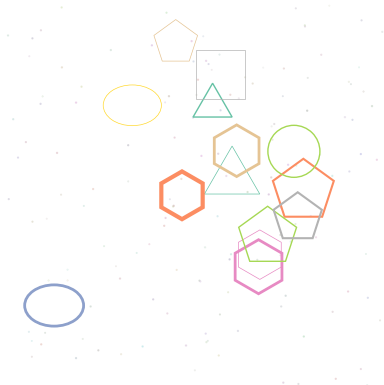[{"shape": "triangle", "thickness": 1, "radius": 0.29, "center": [0.552, 0.725]}, {"shape": "triangle", "thickness": 0.5, "radius": 0.42, "center": [0.603, 0.538]}, {"shape": "hexagon", "thickness": 3, "radius": 0.31, "center": [0.473, 0.493]}, {"shape": "pentagon", "thickness": 1.5, "radius": 0.42, "center": [0.788, 0.504]}, {"shape": "oval", "thickness": 2, "radius": 0.38, "center": [0.141, 0.206]}, {"shape": "hexagon", "thickness": 2, "radius": 0.35, "center": [0.672, 0.307]}, {"shape": "hexagon", "thickness": 0.5, "radius": 0.32, "center": [0.675, 0.339]}, {"shape": "circle", "thickness": 1, "radius": 0.34, "center": [0.763, 0.607]}, {"shape": "pentagon", "thickness": 1, "radius": 0.39, "center": [0.695, 0.385]}, {"shape": "oval", "thickness": 0.5, "radius": 0.38, "center": [0.344, 0.726]}, {"shape": "hexagon", "thickness": 2, "radius": 0.34, "center": [0.615, 0.609]}, {"shape": "pentagon", "thickness": 0.5, "radius": 0.3, "center": [0.456, 0.89]}, {"shape": "pentagon", "thickness": 1.5, "radius": 0.33, "center": [0.773, 0.435]}, {"shape": "square", "thickness": 0.5, "radius": 0.32, "center": [0.573, 0.806]}]